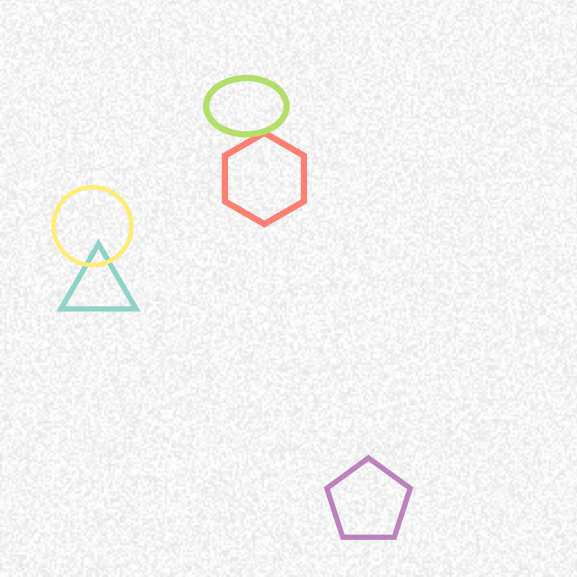[{"shape": "triangle", "thickness": 2.5, "radius": 0.38, "center": [0.171, 0.502]}, {"shape": "hexagon", "thickness": 3, "radius": 0.39, "center": [0.458, 0.69]}, {"shape": "oval", "thickness": 3, "radius": 0.35, "center": [0.427, 0.815]}, {"shape": "pentagon", "thickness": 2.5, "radius": 0.38, "center": [0.638, 0.13]}, {"shape": "circle", "thickness": 2, "radius": 0.34, "center": [0.16, 0.608]}]